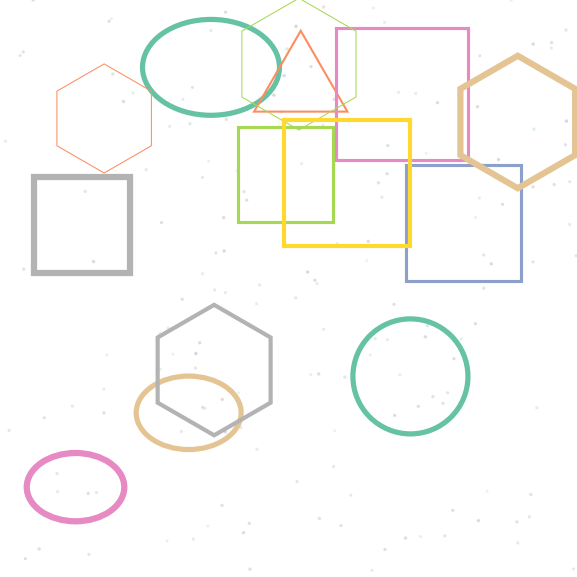[{"shape": "oval", "thickness": 2.5, "radius": 0.59, "center": [0.365, 0.882]}, {"shape": "circle", "thickness": 2.5, "radius": 0.5, "center": [0.711, 0.347]}, {"shape": "hexagon", "thickness": 0.5, "radius": 0.47, "center": [0.18, 0.794]}, {"shape": "triangle", "thickness": 1, "radius": 0.47, "center": [0.521, 0.853]}, {"shape": "square", "thickness": 1.5, "radius": 0.5, "center": [0.802, 0.613]}, {"shape": "oval", "thickness": 3, "radius": 0.42, "center": [0.131, 0.156]}, {"shape": "square", "thickness": 1.5, "radius": 0.57, "center": [0.697, 0.837]}, {"shape": "hexagon", "thickness": 0.5, "radius": 0.57, "center": [0.518, 0.888]}, {"shape": "square", "thickness": 1.5, "radius": 0.41, "center": [0.494, 0.698]}, {"shape": "square", "thickness": 2, "radius": 0.55, "center": [0.601, 0.682]}, {"shape": "oval", "thickness": 2.5, "radius": 0.45, "center": [0.327, 0.284]}, {"shape": "hexagon", "thickness": 3, "radius": 0.57, "center": [0.897, 0.788]}, {"shape": "hexagon", "thickness": 2, "radius": 0.56, "center": [0.371, 0.358]}, {"shape": "square", "thickness": 3, "radius": 0.42, "center": [0.142, 0.609]}]